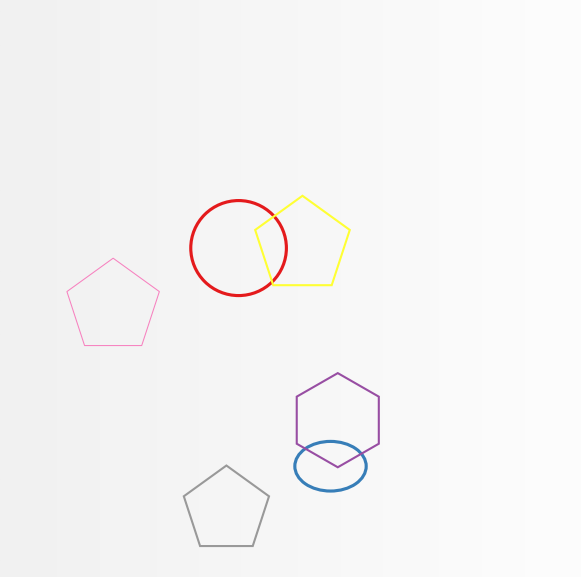[{"shape": "circle", "thickness": 1.5, "radius": 0.41, "center": [0.41, 0.57]}, {"shape": "oval", "thickness": 1.5, "radius": 0.31, "center": [0.569, 0.192]}, {"shape": "hexagon", "thickness": 1, "radius": 0.41, "center": [0.581, 0.272]}, {"shape": "pentagon", "thickness": 1, "radius": 0.43, "center": [0.52, 0.575]}, {"shape": "pentagon", "thickness": 0.5, "radius": 0.42, "center": [0.195, 0.468]}, {"shape": "pentagon", "thickness": 1, "radius": 0.39, "center": [0.39, 0.116]}]